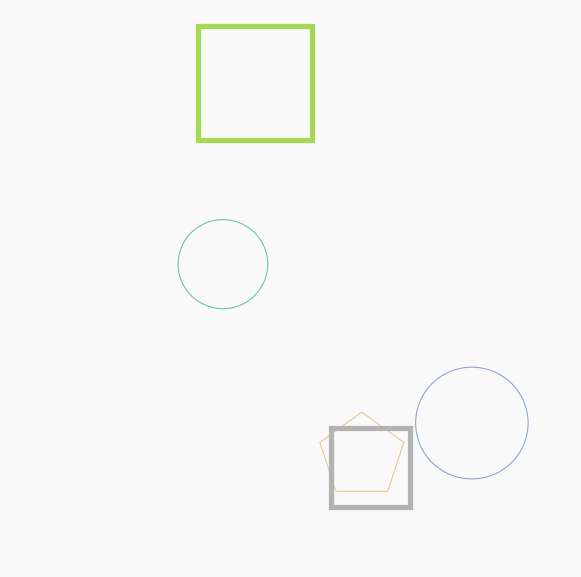[{"shape": "circle", "thickness": 0.5, "radius": 0.39, "center": [0.384, 0.542]}, {"shape": "circle", "thickness": 0.5, "radius": 0.48, "center": [0.812, 0.267]}, {"shape": "square", "thickness": 2.5, "radius": 0.49, "center": [0.438, 0.856]}, {"shape": "pentagon", "thickness": 0.5, "radius": 0.38, "center": [0.623, 0.21]}, {"shape": "square", "thickness": 2.5, "radius": 0.34, "center": [0.638, 0.19]}]